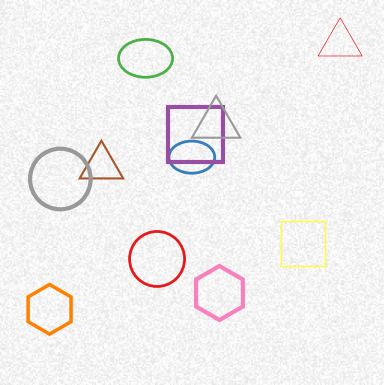[{"shape": "triangle", "thickness": 0.5, "radius": 0.33, "center": [0.884, 0.888]}, {"shape": "circle", "thickness": 2, "radius": 0.36, "center": [0.408, 0.327]}, {"shape": "oval", "thickness": 2, "radius": 0.3, "center": [0.498, 0.592]}, {"shape": "oval", "thickness": 2, "radius": 0.35, "center": [0.378, 0.848]}, {"shape": "square", "thickness": 3, "radius": 0.36, "center": [0.507, 0.651]}, {"shape": "hexagon", "thickness": 2.5, "radius": 0.32, "center": [0.129, 0.197]}, {"shape": "square", "thickness": 1, "radius": 0.29, "center": [0.787, 0.368]}, {"shape": "triangle", "thickness": 1.5, "radius": 0.33, "center": [0.263, 0.569]}, {"shape": "hexagon", "thickness": 3, "radius": 0.35, "center": [0.57, 0.239]}, {"shape": "circle", "thickness": 3, "radius": 0.39, "center": [0.157, 0.535]}, {"shape": "triangle", "thickness": 1.5, "radius": 0.36, "center": [0.561, 0.679]}]